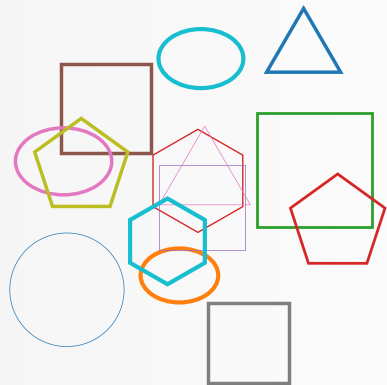[{"shape": "circle", "thickness": 0.5, "radius": 0.74, "center": [0.173, 0.247]}, {"shape": "triangle", "thickness": 2.5, "radius": 0.55, "center": [0.784, 0.868]}, {"shape": "oval", "thickness": 3, "radius": 0.5, "center": [0.463, 0.285]}, {"shape": "square", "thickness": 2, "radius": 0.74, "center": [0.812, 0.558]}, {"shape": "hexagon", "thickness": 1, "radius": 0.67, "center": [0.511, 0.53]}, {"shape": "pentagon", "thickness": 2, "radius": 0.64, "center": [0.872, 0.42]}, {"shape": "square", "thickness": 0.5, "radius": 0.55, "center": [0.521, 0.461]}, {"shape": "square", "thickness": 2.5, "radius": 0.58, "center": [0.273, 0.718]}, {"shape": "triangle", "thickness": 0.5, "radius": 0.68, "center": [0.528, 0.536]}, {"shape": "oval", "thickness": 2.5, "radius": 0.62, "center": [0.164, 0.581]}, {"shape": "square", "thickness": 2.5, "radius": 0.52, "center": [0.642, 0.108]}, {"shape": "pentagon", "thickness": 2.5, "radius": 0.63, "center": [0.21, 0.566]}, {"shape": "hexagon", "thickness": 3, "radius": 0.56, "center": [0.432, 0.373]}, {"shape": "oval", "thickness": 3, "radius": 0.55, "center": [0.519, 0.848]}]